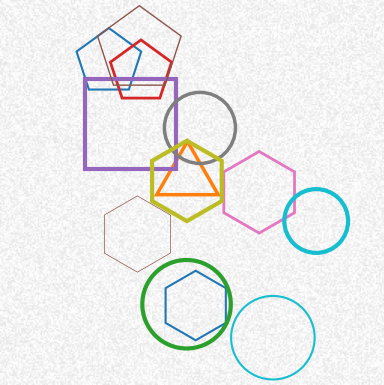[{"shape": "hexagon", "thickness": 1.5, "radius": 0.45, "center": [0.508, 0.207]}, {"shape": "pentagon", "thickness": 1.5, "radius": 0.44, "center": [0.283, 0.839]}, {"shape": "triangle", "thickness": 2.5, "radius": 0.46, "center": [0.487, 0.54]}, {"shape": "circle", "thickness": 3, "radius": 0.57, "center": [0.485, 0.21]}, {"shape": "pentagon", "thickness": 2, "radius": 0.42, "center": [0.366, 0.813]}, {"shape": "square", "thickness": 3, "radius": 0.59, "center": [0.339, 0.679]}, {"shape": "pentagon", "thickness": 1, "radius": 0.57, "center": [0.362, 0.871]}, {"shape": "hexagon", "thickness": 0.5, "radius": 0.5, "center": [0.357, 0.392]}, {"shape": "hexagon", "thickness": 2, "radius": 0.53, "center": [0.673, 0.501]}, {"shape": "circle", "thickness": 2.5, "radius": 0.46, "center": [0.519, 0.668]}, {"shape": "hexagon", "thickness": 3, "radius": 0.52, "center": [0.485, 0.53]}, {"shape": "circle", "thickness": 3, "radius": 0.41, "center": [0.821, 0.426]}, {"shape": "circle", "thickness": 1.5, "radius": 0.54, "center": [0.709, 0.123]}]